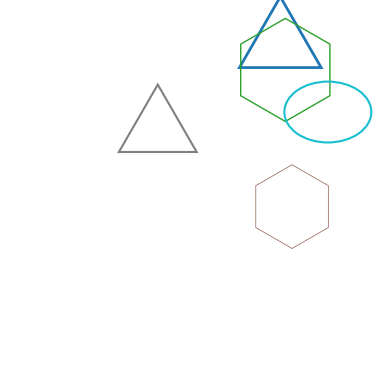[{"shape": "triangle", "thickness": 2, "radius": 0.61, "center": [0.728, 0.886]}, {"shape": "hexagon", "thickness": 1, "radius": 0.67, "center": [0.741, 0.818]}, {"shape": "hexagon", "thickness": 0.5, "radius": 0.54, "center": [0.759, 0.463]}, {"shape": "triangle", "thickness": 1.5, "radius": 0.58, "center": [0.41, 0.664]}, {"shape": "oval", "thickness": 1.5, "radius": 0.56, "center": [0.852, 0.709]}]